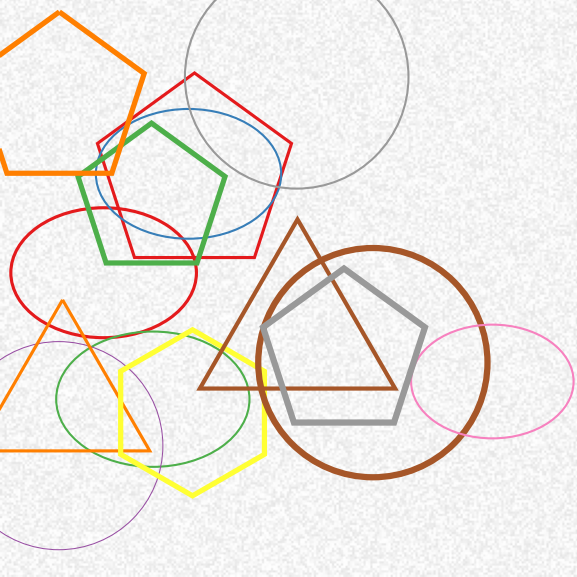[{"shape": "pentagon", "thickness": 1.5, "radius": 0.88, "center": [0.337, 0.696]}, {"shape": "oval", "thickness": 1.5, "radius": 0.8, "center": [0.179, 0.527]}, {"shape": "oval", "thickness": 1, "radius": 0.8, "center": [0.326, 0.698]}, {"shape": "pentagon", "thickness": 2.5, "radius": 0.67, "center": [0.262, 0.652]}, {"shape": "oval", "thickness": 1, "radius": 0.84, "center": [0.265, 0.308]}, {"shape": "circle", "thickness": 0.5, "radius": 0.9, "center": [0.102, 0.227]}, {"shape": "pentagon", "thickness": 2.5, "radius": 0.77, "center": [0.103, 0.824]}, {"shape": "triangle", "thickness": 1.5, "radius": 0.87, "center": [0.108, 0.306]}, {"shape": "hexagon", "thickness": 2.5, "radius": 0.72, "center": [0.333, 0.284]}, {"shape": "triangle", "thickness": 2, "radius": 0.98, "center": [0.515, 0.424]}, {"shape": "circle", "thickness": 3, "radius": 0.99, "center": [0.646, 0.371]}, {"shape": "oval", "thickness": 1, "radius": 0.7, "center": [0.853, 0.339]}, {"shape": "circle", "thickness": 1, "radius": 0.97, "center": [0.514, 0.866]}, {"shape": "pentagon", "thickness": 3, "radius": 0.74, "center": [0.596, 0.387]}]